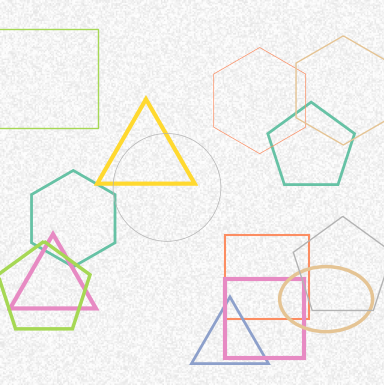[{"shape": "pentagon", "thickness": 2, "radius": 0.59, "center": [0.808, 0.616]}, {"shape": "hexagon", "thickness": 2, "radius": 0.63, "center": [0.19, 0.432]}, {"shape": "square", "thickness": 1.5, "radius": 0.55, "center": [0.693, 0.281]}, {"shape": "hexagon", "thickness": 0.5, "radius": 0.69, "center": [0.675, 0.739]}, {"shape": "triangle", "thickness": 2, "radius": 0.58, "center": [0.597, 0.113]}, {"shape": "square", "thickness": 3, "radius": 0.51, "center": [0.688, 0.173]}, {"shape": "triangle", "thickness": 3, "radius": 0.64, "center": [0.138, 0.263]}, {"shape": "pentagon", "thickness": 2.5, "radius": 0.63, "center": [0.114, 0.247]}, {"shape": "square", "thickness": 1, "radius": 0.65, "center": [0.124, 0.796]}, {"shape": "triangle", "thickness": 3, "radius": 0.73, "center": [0.379, 0.596]}, {"shape": "oval", "thickness": 2.5, "radius": 0.6, "center": [0.847, 0.223]}, {"shape": "hexagon", "thickness": 1, "radius": 0.71, "center": [0.892, 0.765]}, {"shape": "circle", "thickness": 0.5, "radius": 0.7, "center": [0.434, 0.513]}, {"shape": "pentagon", "thickness": 1, "radius": 0.68, "center": [0.89, 0.303]}]